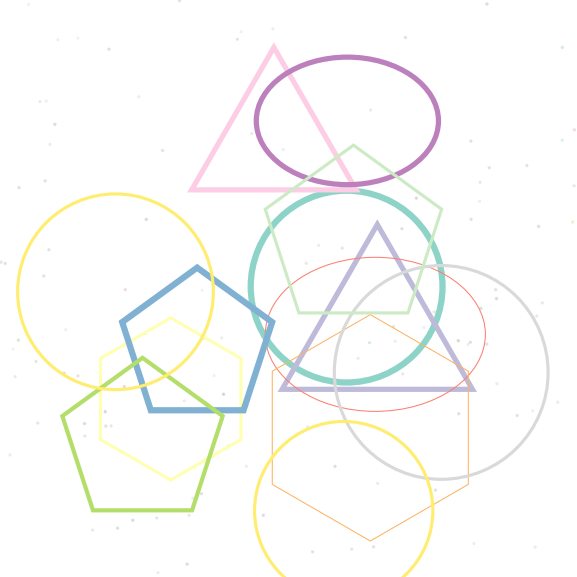[{"shape": "circle", "thickness": 3, "radius": 0.83, "center": [0.6, 0.503]}, {"shape": "hexagon", "thickness": 1.5, "radius": 0.7, "center": [0.296, 0.308]}, {"shape": "triangle", "thickness": 2.5, "radius": 0.95, "center": [0.653, 0.42]}, {"shape": "oval", "thickness": 0.5, "radius": 0.95, "center": [0.65, 0.42]}, {"shape": "pentagon", "thickness": 3, "radius": 0.68, "center": [0.341, 0.399]}, {"shape": "hexagon", "thickness": 0.5, "radius": 0.98, "center": [0.641, 0.258]}, {"shape": "pentagon", "thickness": 2, "radius": 0.73, "center": [0.247, 0.234]}, {"shape": "triangle", "thickness": 2.5, "radius": 0.82, "center": [0.474, 0.753]}, {"shape": "circle", "thickness": 1.5, "radius": 0.93, "center": [0.764, 0.354]}, {"shape": "oval", "thickness": 2.5, "radius": 0.79, "center": [0.602, 0.79]}, {"shape": "pentagon", "thickness": 1.5, "radius": 0.8, "center": [0.612, 0.587]}, {"shape": "circle", "thickness": 1.5, "radius": 0.77, "center": [0.595, 0.115]}, {"shape": "circle", "thickness": 1.5, "radius": 0.85, "center": [0.2, 0.494]}]